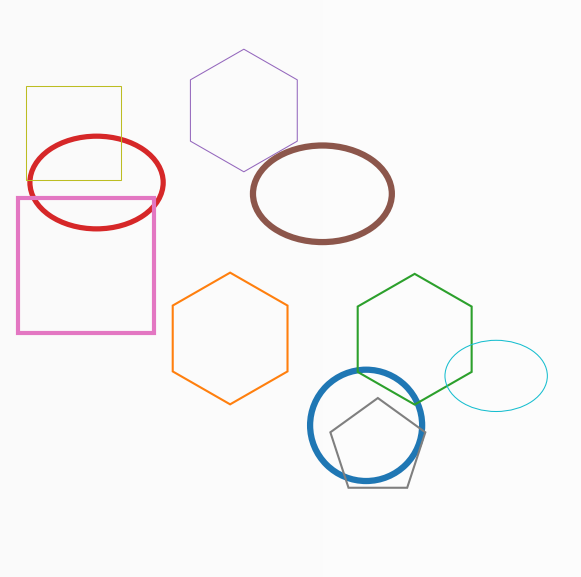[{"shape": "circle", "thickness": 3, "radius": 0.48, "center": [0.63, 0.263]}, {"shape": "hexagon", "thickness": 1, "radius": 0.57, "center": [0.396, 0.413]}, {"shape": "hexagon", "thickness": 1, "radius": 0.57, "center": [0.713, 0.412]}, {"shape": "oval", "thickness": 2.5, "radius": 0.57, "center": [0.166, 0.683]}, {"shape": "hexagon", "thickness": 0.5, "radius": 0.53, "center": [0.42, 0.808]}, {"shape": "oval", "thickness": 3, "radius": 0.6, "center": [0.555, 0.664]}, {"shape": "square", "thickness": 2, "radius": 0.58, "center": [0.148, 0.539]}, {"shape": "pentagon", "thickness": 1, "radius": 0.43, "center": [0.65, 0.224]}, {"shape": "square", "thickness": 0.5, "radius": 0.41, "center": [0.126, 0.769]}, {"shape": "oval", "thickness": 0.5, "radius": 0.44, "center": [0.854, 0.348]}]